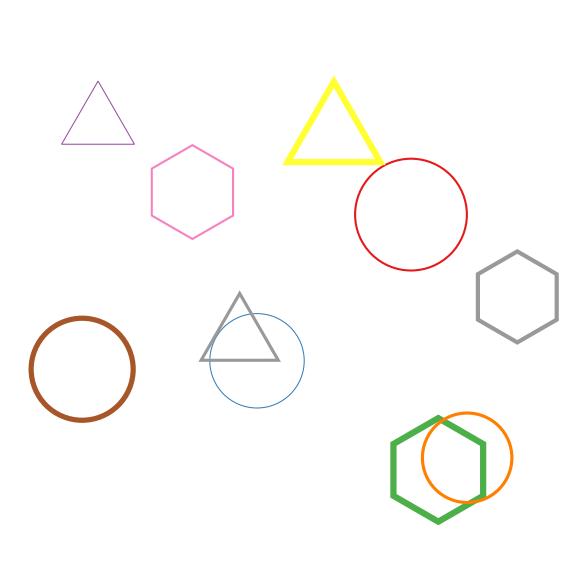[{"shape": "circle", "thickness": 1, "radius": 0.48, "center": [0.712, 0.628]}, {"shape": "circle", "thickness": 0.5, "radius": 0.41, "center": [0.445, 0.374]}, {"shape": "hexagon", "thickness": 3, "radius": 0.45, "center": [0.759, 0.185]}, {"shape": "triangle", "thickness": 0.5, "radius": 0.36, "center": [0.17, 0.786]}, {"shape": "circle", "thickness": 1.5, "radius": 0.39, "center": [0.809, 0.206]}, {"shape": "triangle", "thickness": 3, "radius": 0.46, "center": [0.578, 0.765]}, {"shape": "circle", "thickness": 2.5, "radius": 0.44, "center": [0.142, 0.36]}, {"shape": "hexagon", "thickness": 1, "radius": 0.41, "center": [0.333, 0.667]}, {"shape": "triangle", "thickness": 1.5, "radius": 0.39, "center": [0.415, 0.414]}, {"shape": "hexagon", "thickness": 2, "radius": 0.39, "center": [0.896, 0.485]}]